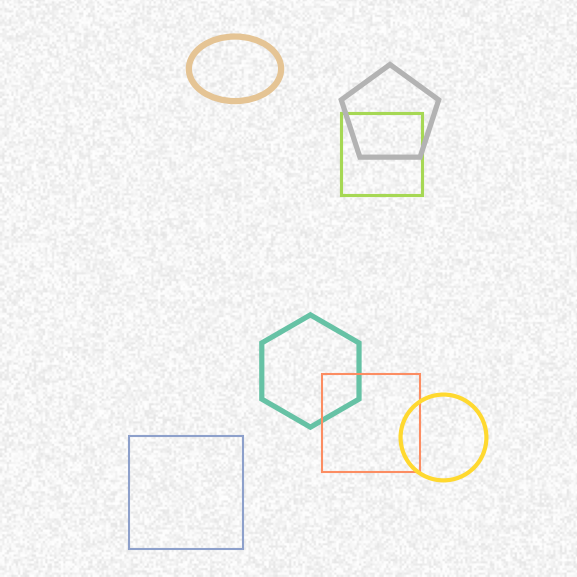[{"shape": "hexagon", "thickness": 2.5, "radius": 0.49, "center": [0.537, 0.357]}, {"shape": "square", "thickness": 1, "radius": 0.42, "center": [0.643, 0.266]}, {"shape": "square", "thickness": 1, "radius": 0.49, "center": [0.322, 0.147]}, {"shape": "square", "thickness": 1.5, "radius": 0.35, "center": [0.661, 0.732]}, {"shape": "circle", "thickness": 2, "radius": 0.37, "center": [0.768, 0.242]}, {"shape": "oval", "thickness": 3, "radius": 0.4, "center": [0.407, 0.88]}, {"shape": "pentagon", "thickness": 2.5, "radius": 0.44, "center": [0.675, 0.799]}]